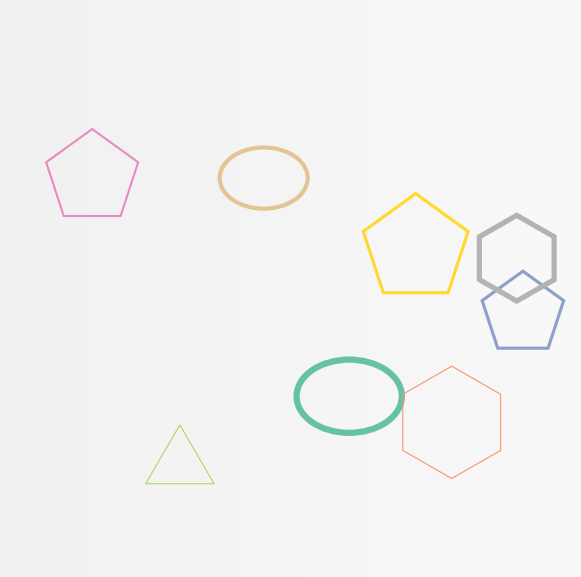[{"shape": "oval", "thickness": 3, "radius": 0.45, "center": [0.601, 0.313]}, {"shape": "hexagon", "thickness": 0.5, "radius": 0.49, "center": [0.777, 0.268]}, {"shape": "pentagon", "thickness": 1.5, "radius": 0.37, "center": [0.9, 0.456]}, {"shape": "pentagon", "thickness": 1, "radius": 0.42, "center": [0.159, 0.692]}, {"shape": "triangle", "thickness": 0.5, "radius": 0.34, "center": [0.309, 0.195]}, {"shape": "pentagon", "thickness": 1.5, "radius": 0.47, "center": [0.715, 0.569]}, {"shape": "oval", "thickness": 2, "radius": 0.38, "center": [0.454, 0.691]}, {"shape": "hexagon", "thickness": 2.5, "radius": 0.37, "center": [0.889, 0.552]}]